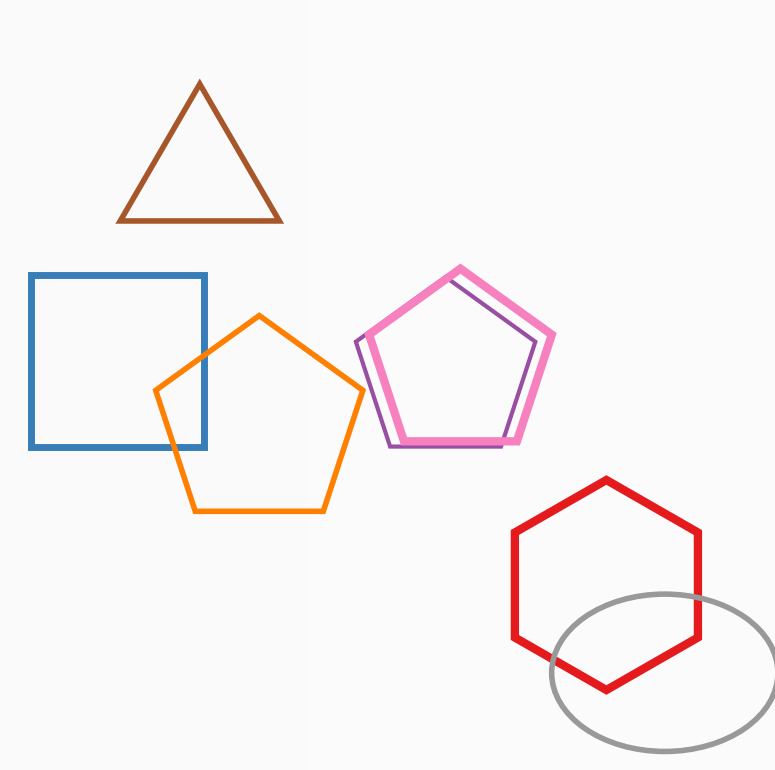[{"shape": "hexagon", "thickness": 3, "radius": 0.68, "center": [0.782, 0.24]}, {"shape": "square", "thickness": 2.5, "radius": 0.56, "center": [0.151, 0.531]}, {"shape": "pentagon", "thickness": 1.5, "radius": 0.61, "center": [0.575, 0.519]}, {"shape": "pentagon", "thickness": 2, "radius": 0.7, "center": [0.335, 0.45]}, {"shape": "triangle", "thickness": 2, "radius": 0.59, "center": [0.258, 0.772]}, {"shape": "pentagon", "thickness": 3, "radius": 0.62, "center": [0.594, 0.527]}, {"shape": "oval", "thickness": 2, "radius": 0.73, "center": [0.858, 0.126]}]